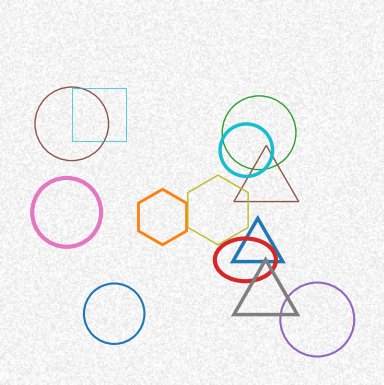[{"shape": "circle", "thickness": 1.5, "radius": 0.39, "center": [0.297, 0.185]}, {"shape": "triangle", "thickness": 2.5, "radius": 0.37, "center": [0.67, 0.358]}, {"shape": "hexagon", "thickness": 2, "radius": 0.36, "center": [0.422, 0.436]}, {"shape": "circle", "thickness": 1, "radius": 0.48, "center": [0.673, 0.655]}, {"shape": "oval", "thickness": 3, "radius": 0.4, "center": [0.637, 0.325]}, {"shape": "circle", "thickness": 1.5, "radius": 0.48, "center": [0.824, 0.17]}, {"shape": "circle", "thickness": 1, "radius": 0.48, "center": [0.186, 0.678]}, {"shape": "triangle", "thickness": 1, "radius": 0.49, "center": [0.692, 0.525]}, {"shape": "circle", "thickness": 3, "radius": 0.45, "center": [0.173, 0.448]}, {"shape": "triangle", "thickness": 2.5, "radius": 0.48, "center": [0.69, 0.231]}, {"shape": "hexagon", "thickness": 1, "radius": 0.45, "center": [0.566, 0.455]}, {"shape": "square", "thickness": 0.5, "radius": 0.35, "center": [0.257, 0.703]}, {"shape": "circle", "thickness": 2.5, "radius": 0.34, "center": [0.64, 0.61]}]